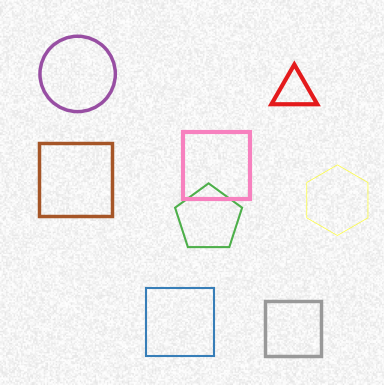[{"shape": "triangle", "thickness": 3, "radius": 0.34, "center": [0.765, 0.764]}, {"shape": "square", "thickness": 1.5, "radius": 0.44, "center": [0.467, 0.164]}, {"shape": "pentagon", "thickness": 1.5, "radius": 0.46, "center": [0.542, 0.432]}, {"shape": "circle", "thickness": 2.5, "radius": 0.49, "center": [0.202, 0.808]}, {"shape": "hexagon", "thickness": 0.5, "radius": 0.46, "center": [0.876, 0.48]}, {"shape": "square", "thickness": 2.5, "radius": 0.47, "center": [0.196, 0.533]}, {"shape": "square", "thickness": 3, "radius": 0.44, "center": [0.561, 0.57]}, {"shape": "square", "thickness": 2.5, "radius": 0.36, "center": [0.761, 0.146]}]